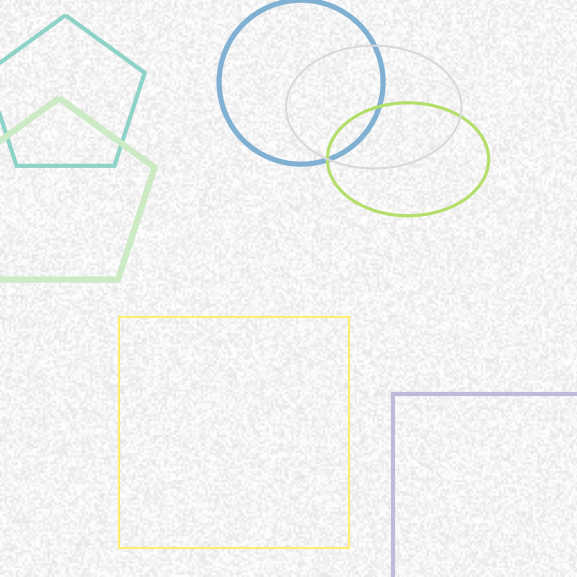[{"shape": "pentagon", "thickness": 2, "radius": 0.72, "center": [0.113, 0.829]}, {"shape": "square", "thickness": 2, "radius": 0.83, "center": [0.847, 0.151]}, {"shape": "circle", "thickness": 2.5, "radius": 0.71, "center": [0.521, 0.857]}, {"shape": "oval", "thickness": 1.5, "radius": 0.7, "center": [0.707, 0.723]}, {"shape": "oval", "thickness": 1, "radius": 0.76, "center": [0.647, 0.814]}, {"shape": "pentagon", "thickness": 3, "radius": 0.87, "center": [0.102, 0.656]}, {"shape": "square", "thickness": 1, "radius": 1.0, "center": [0.405, 0.25]}]